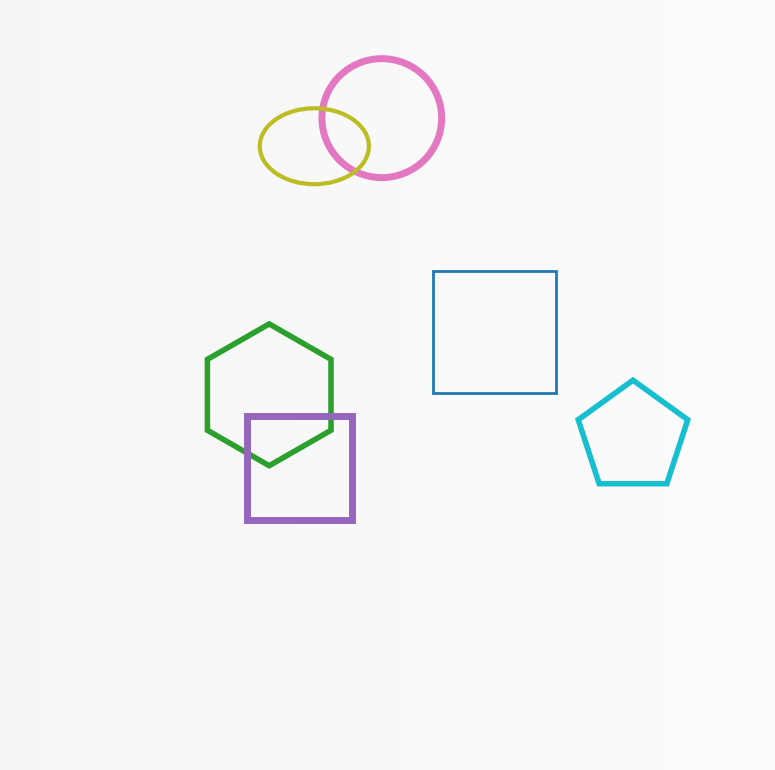[{"shape": "square", "thickness": 1, "radius": 0.4, "center": [0.638, 0.569]}, {"shape": "hexagon", "thickness": 2, "radius": 0.46, "center": [0.347, 0.487]}, {"shape": "square", "thickness": 2.5, "radius": 0.34, "center": [0.386, 0.392]}, {"shape": "circle", "thickness": 2.5, "radius": 0.39, "center": [0.493, 0.847]}, {"shape": "oval", "thickness": 1.5, "radius": 0.35, "center": [0.406, 0.81]}, {"shape": "pentagon", "thickness": 2, "radius": 0.37, "center": [0.817, 0.432]}]